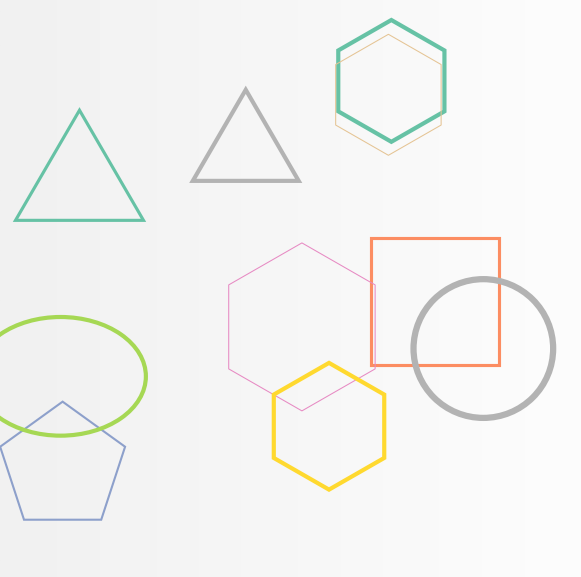[{"shape": "triangle", "thickness": 1.5, "radius": 0.64, "center": [0.137, 0.681]}, {"shape": "hexagon", "thickness": 2, "radius": 0.53, "center": [0.673, 0.859]}, {"shape": "square", "thickness": 1.5, "radius": 0.55, "center": [0.749, 0.477]}, {"shape": "pentagon", "thickness": 1, "radius": 0.56, "center": [0.108, 0.191]}, {"shape": "hexagon", "thickness": 0.5, "radius": 0.73, "center": [0.519, 0.433]}, {"shape": "oval", "thickness": 2, "radius": 0.73, "center": [0.104, 0.347]}, {"shape": "hexagon", "thickness": 2, "radius": 0.55, "center": [0.566, 0.261]}, {"shape": "hexagon", "thickness": 0.5, "radius": 0.52, "center": [0.668, 0.835]}, {"shape": "circle", "thickness": 3, "radius": 0.6, "center": [0.832, 0.396]}, {"shape": "triangle", "thickness": 2, "radius": 0.53, "center": [0.423, 0.739]}]